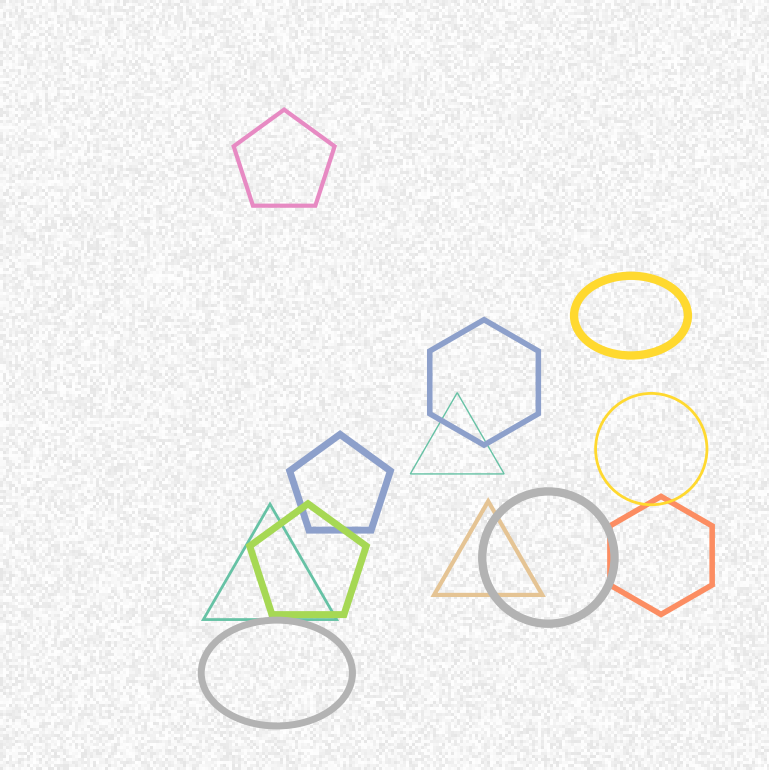[{"shape": "triangle", "thickness": 1, "radius": 0.5, "center": [0.351, 0.245]}, {"shape": "triangle", "thickness": 0.5, "radius": 0.35, "center": [0.594, 0.42]}, {"shape": "hexagon", "thickness": 2, "radius": 0.38, "center": [0.858, 0.279]}, {"shape": "pentagon", "thickness": 2.5, "radius": 0.34, "center": [0.442, 0.367]}, {"shape": "hexagon", "thickness": 2, "radius": 0.41, "center": [0.629, 0.503]}, {"shape": "pentagon", "thickness": 1.5, "radius": 0.34, "center": [0.369, 0.789]}, {"shape": "pentagon", "thickness": 2.5, "radius": 0.4, "center": [0.4, 0.266]}, {"shape": "oval", "thickness": 3, "radius": 0.37, "center": [0.819, 0.59]}, {"shape": "circle", "thickness": 1, "radius": 0.36, "center": [0.846, 0.417]}, {"shape": "triangle", "thickness": 1.5, "radius": 0.41, "center": [0.634, 0.268]}, {"shape": "circle", "thickness": 3, "radius": 0.43, "center": [0.712, 0.276]}, {"shape": "oval", "thickness": 2.5, "radius": 0.49, "center": [0.36, 0.126]}]